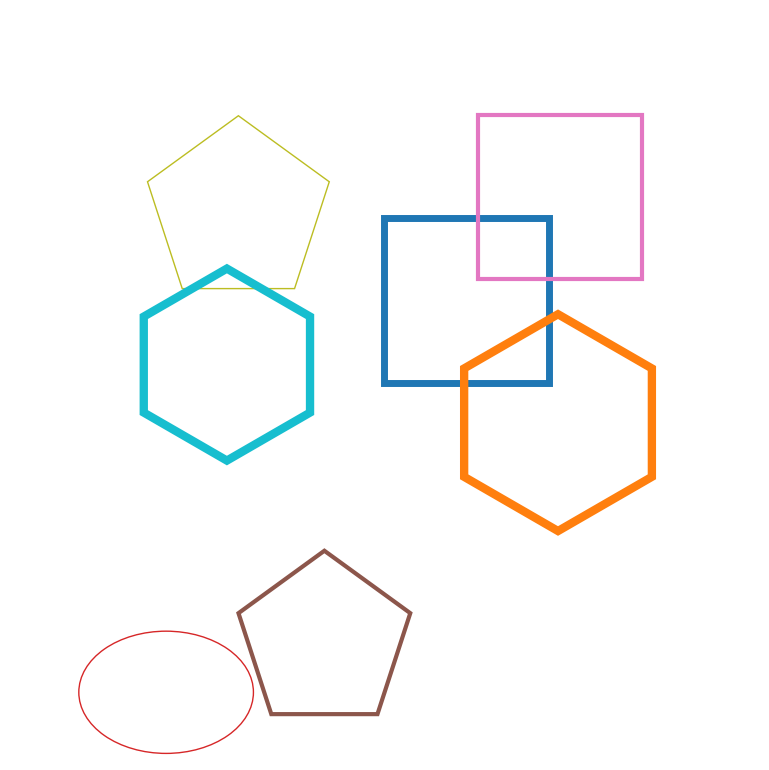[{"shape": "square", "thickness": 2.5, "radius": 0.54, "center": [0.606, 0.61]}, {"shape": "hexagon", "thickness": 3, "radius": 0.7, "center": [0.725, 0.451]}, {"shape": "oval", "thickness": 0.5, "radius": 0.57, "center": [0.216, 0.101]}, {"shape": "pentagon", "thickness": 1.5, "radius": 0.59, "center": [0.421, 0.167]}, {"shape": "square", "thickness": 1.5, "radius": 0.53, "center": [0.727, 0.744]}, {"shape": "pentagon", "thickness": 0.5, "radius": 0.62, "center": [0.31, 0.726]}, {"shape": "hexagon", "thickness": 3, "radius": 0.62, "center": [0.295, 0.527]}]